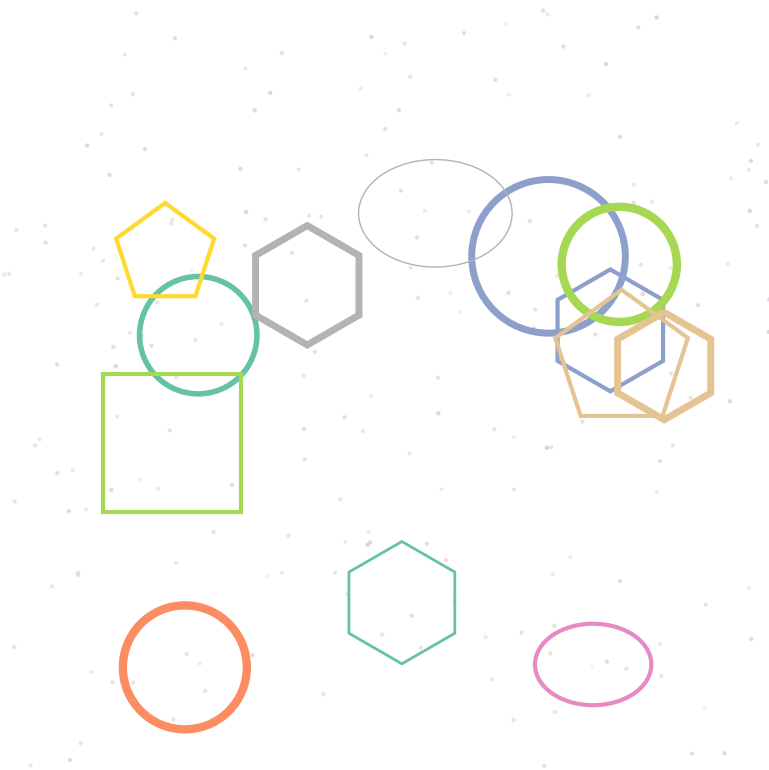[{"shape": "circle", "thickness": 2, "radius": 0.38, "center": [0.257, 0.565]}, {"shape": "hexagon", "thickness": 1, "radius": 0.4, "center": [0.522, 0.217]}, {"shape": "circle", "thickness": 3, "radius": 0.4, "center": [0.24, 0.133]}, {"shape": "hexagon", "thickness": 1.5, "radius": 0.4, "center": [0.793, 0.571]}, {"shape": "circle", "thickness": 2.5, "radius": 0.5, "center": [0.712, 0.667]}, {"shape": "oval", "thickness": 1.5, "radius": 0.38, "center": [0.77, 0.137]}, {"shape": "square", "thickness": 1.5, "radius": 0.45, "center": [0.223, 0.424]}, {"shape": "circle", "thickness": 3, "radius": 0.37, "center": [0.804, 0.657]}, {"shape": "pentagon", "thickness": 1.5, "radius": 0.33, "center": [0.214, 0.669]}, {"shape": "hexagon", "thickness": 2.5, "radius": 0.35, "center": [0.863, 0.525]}, {"shape": "pentagon", "thickness": 1.5, "radius": 0.45, "center": [0.807, 0.533]}, {"shape": "hexagon", "thickness": 2.5, "radius": 0.39, "center": [0.399, 0.63]}, {"shape": "oval", "thickness": 0.5, "radius": 0.5, "center": [0.565, 0.723]}]